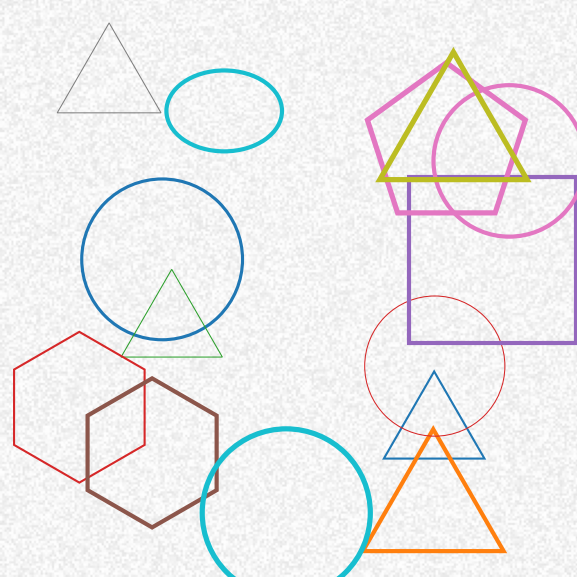[{"shape": "triangle", "thickness": 1, "radius": 0.5, "center": [0.752, 0.255]}, {"shape": "circle", "thickness": 1.5, "radius": 0.7, "center": [0.281, 0.55]}, {"shape": "triangle", "thickness": 2, "radius": 0.7, "center": [0.75, 0.115]}, {"shape": "triangle", "thickness": 0.5, "radius": 0.51, "center": [0.297, 0.431]}, {"shape": "circle", "thickness": 0.5, "radius": 0.61, "center": [0.753, 0.365]}, {"shape": "hexagon", "thickness": 1, "radius": 0.65, "center": [0.137, 0.294]}, {"shape": "square", "thickness": 2, "radius": 0.72, "center": [0.853, 0.549]}, {"shape": "hexagon", "thickness": 2, "radius": 0.65, "center": [0.263, 0.215]}, {"shape": "circle", "thickness": 2, "radius": 0.66, "center": [0.882, 0.72]}, {"shape": "pentagon", "thickness": 2.5, "radius": 0.72, "center": [0.773, 0.747]}, {"shape": "triangle", "thickness": 0.5, "radius": 0.52, "center": [0.189, 0.856]}, {"shape": "triangle", "thickness": 2.5, "radius": 0.74, "center": [0.785, 0.762]}, {"shape": "oval", "thickness": 2, "radius": 0.5, "center": [0.388, 0.807]}, {"shape": "circle", "thickness": 2.5, "radius": 0.73, "center": [0.496, 0.111]}]